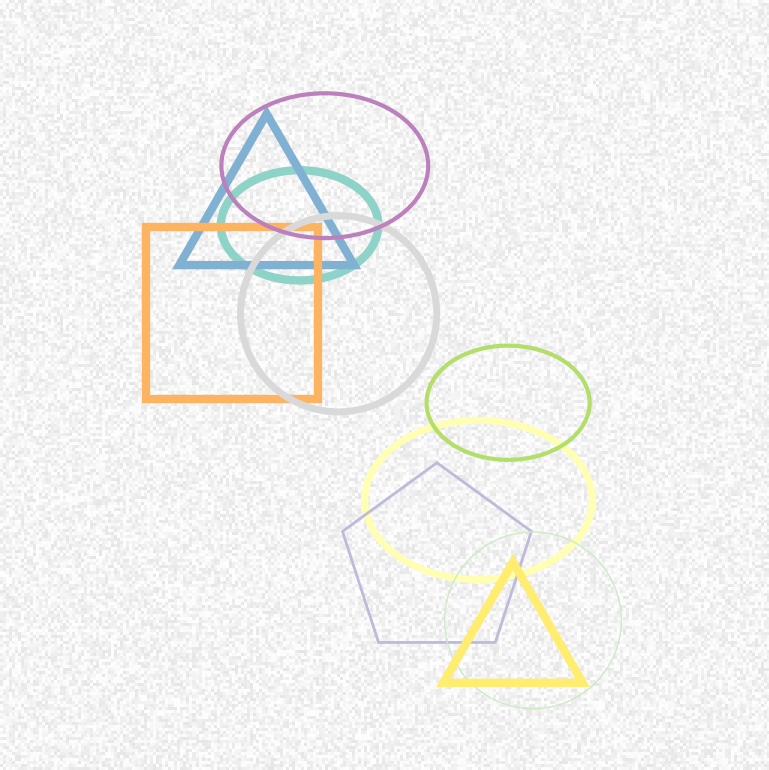[{"shape": "oval", "thickness": 3, "radius": 0.51, "center": [0.389, 0.707]}, {"shape": "oval", "thickness": 2.5, "radius": 0.74, "center": [0.622, 0.351]}, {"shape": "pentagon", "thickness": 1, "radius": 0.65, "center": [0.567, 0.27]}, {"shape": "triangle", "thickness": 3, "radius": 0.66, "center": [0.346, 0.721]}, {"shape": "square", "thickness": 3, "radius": 0.56, "center": [0.301, 0.594]}, {"shape": "oval", "thickness": 1.5, "radius": 0.53, "center": [0.66, 0.477]}, {"shape": "circle", "thickness": 2.5, "radius": 0.64, "center": [0.44, 0.593]}, {"shape": "oval", "thickness": 1.5, "radius": 0.67, "center": [0.422, 0.785]}, {"shape": "circle", "thickness": 0.5, "radius": 0.57, "center": [0.692, 0.194]}, {"shape": "triangle", "thickness": 3, "radius": 0.52, "center": [0.666, 0.166]}]